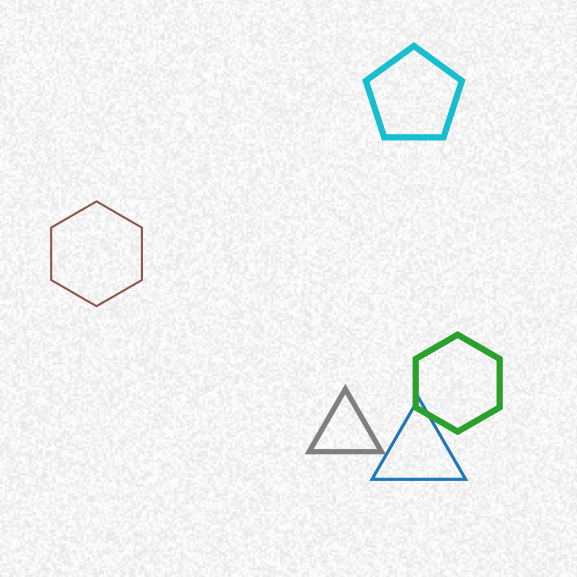[{"shape": "triangle", "thickness": 1.5, "radius": 0.47, "center": [0.725, 0.216]}, {"shape": "hexagon", "thickness": 3, "radius": 0.42, "center": [0.793, 0.336]}, {"shape": "hexagon", "thickness": 1, "radius": 0.45, "center": [0.167, 0.56]}, {"shape": "triangle", "thickness": 2.5, "radius": 0.36, "center": [0.598, 0.253]}, {"shape": "pentagon", "thickness": 3, "radius": 0.44, "center": [0.717, 0.832]}]